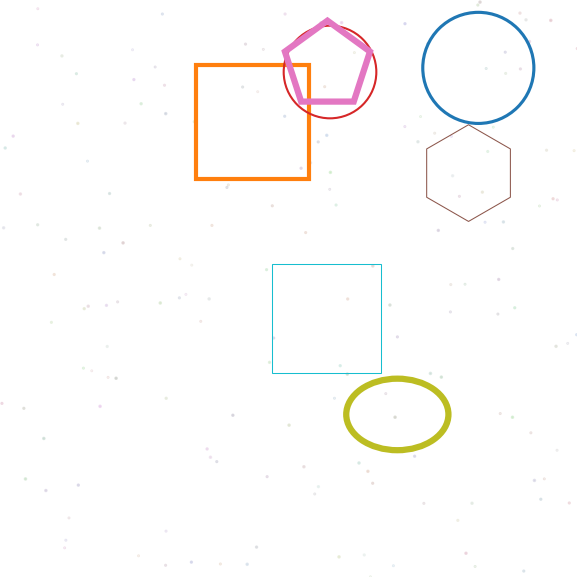[{"shape": "circle", "thickness": 1.5, "radius": 0.48, "center": [0.828, 0.882]}, {"shape": "square", "thickness": 2, "radius": 0.49, "center": [0.437, 0.788]}, {"shape": "circle", "thickness": 1, "radius": 0.4, "center": [0.571, 0.874]}, {"shape": "hexagon", "thickness": 0.5, "radius": 0.42, "center": [0.811, 0.699]}, {"shape": "pentagon", "thickness": 3, "radius": 0.39, "center": [0.567, 0.886]}, {"shape": "oval", "thickness": 3, "radius": 0.44, "center": [0.688, 0.281]}, {"shape": "square", "thickness": 0.5, "radius": 0.47, "center": [0.565, 0.447]}]